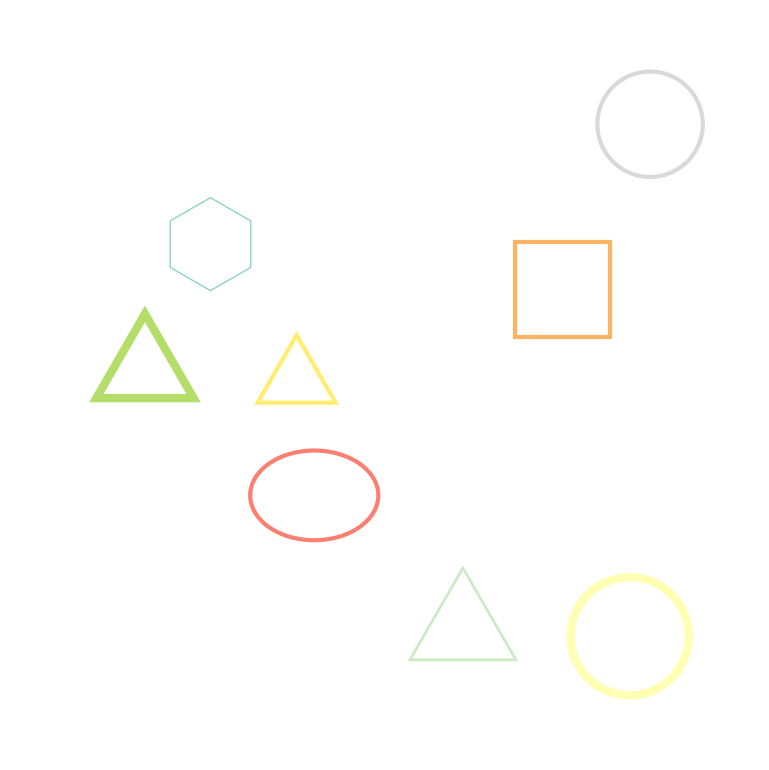[{"shape": "hexagon", "thickness": 0.5, "radius": 0.3, "center": [0.273, 0.683]}, {"shape": "circle", "thickness": 3, "radius": 0.38, "center": [0.818, 0.174]}, {"shape": "oval", "thickness": 1.5, "radius": 0.42, "center": [0.408, 0.357]}, {"shape": "square", "thickness": 1.5, "radius": 0.31, "center": [0.731, 0.624]}, {"shape": "triangle", "thickness": 3, "radius": 0.36, "center": [0.188, 0.519]}, {"shape": "circle", "thickness": 1.5, "radius": 0.34, "center": [0.844, 0.839]}, {"shape": "triangle", "thickness": 1, "radius": 0.4, "center": [0.601, 0.183]}, {"shape": "triangle", "thickness": 1.5, "radius": 0.29, "center": [0.385, 0.506]}]